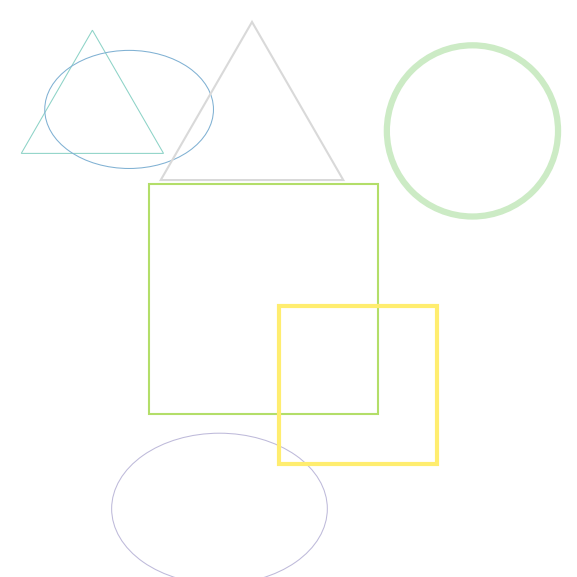[{"shape": "triangle", "thickness": 0.5, "radius": 0.71, "center": [0.16, 0.805]}, {"shape": "oval", "thickness": 0.5, "radius": 0.93, "center": [0.38, 0.118]}, {"shape": "oval", "thickness": 0.5, "radius": 0.73, "center": [0.224, 0.81]}, {"shape": "square", "thickness": 1, "radius": 0.99, "center": [0.456, 0.481]}, {"shape": "triangle", "thickness": 1, "radius": 0.91, "center": [0.436, 0.779]}, {"shape": "circle", "thickness": 3, "radius": 0.74, "center": [0.818, 0.772]}, {"shape": "square", "thickness": 2, "radius": 0.68, "center": [0.62, 0.333]}]